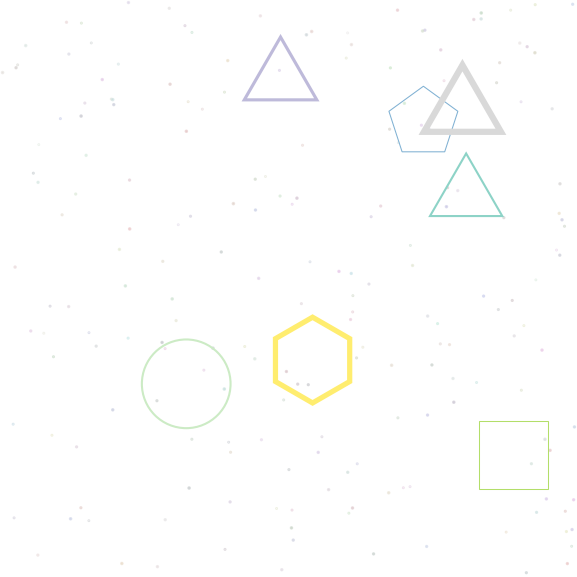[{"shape": "triangle", "thickness": 1, "radius": 0.36, "center": [0.807, 0.661]}, {"shape": "triangle", "thickness": 1.5, "radius": 0.36, "center": [0.486, 0.862]}, {"shape": "pentagon", "thickness": 0.5, "radius": 0.31, "center": [0.733, 0.787]}, {"shape": "square", "thickness": 0.5, "radius": 0.3, "center": [0.889, 0.211]}, {"shape": "triangle", "thickness": 3, "radius": 0.38, "center": [0.801, 0.809]}, {"shape": "circle", "thickness": 1, "radius": 0.38, "center": [0.322, 0.335]}, {"shape": "hexagon", "thickness": 2.5, "radius": 0.37, "center": [0.541, 0.376]}]